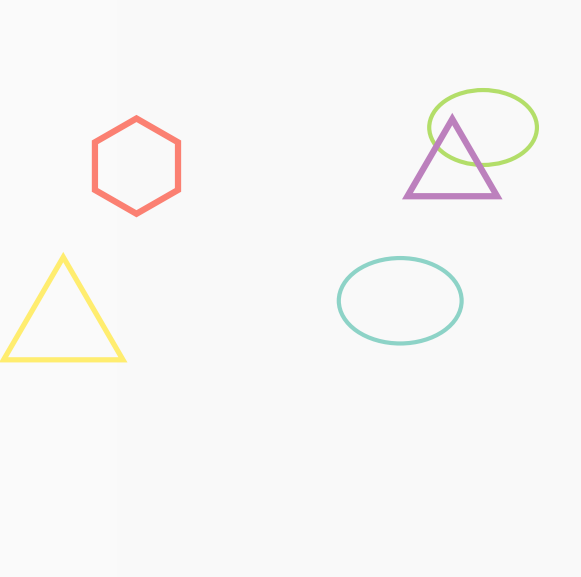[{"shape": "oval", "thickness": 2, "radius": 0.53, "center": [0.689, 0.478]}, {"shape": "hexagon", "thickness": 3, "radius": 0.41, "center": [0.235, 0.711]}, {"shape": "oval", "thickness": 2, "radius": 0.46, "center": [0.831, 0.778]}, {"shape": "triangle", "thickness": 3, "radius": 0.45, "center": [0.778, 0.704]}, {"shape": "triangle", "thickness": 2.5, "radius": 0.59, "center": [0.109, 0.435]}]